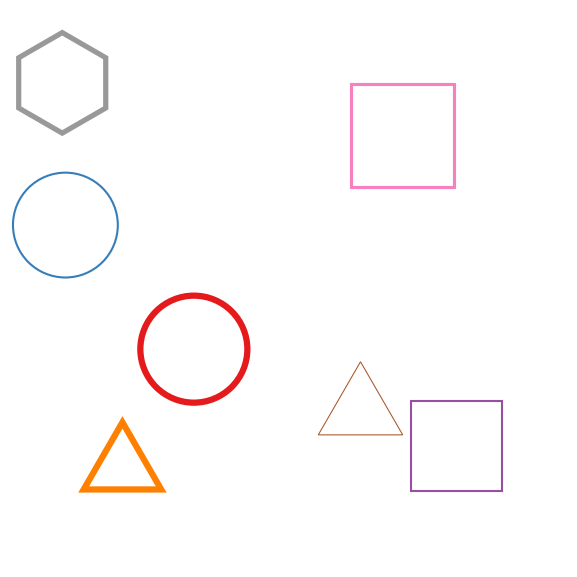[{"shape": "circle", "thickness": 3, "radius": 0.46, "center": [0.336, 0.395]}, {"shape": "circle", "thickness": 1, "radius": 0.45, "center": [0.113, 0.609]}, {"shape": "square", "thickness": 1, "radius": 0.39, "center": [0.791, 0.227]}, {"shape": "triangle", "thickness": 3, "radius": 0.39, "center": [0.212, 0.19]}, {"shape": "triangle", "thickness": 0.5, "radius": 0.42, "center": [0.624, 0.288]}, {"shape": "square", "thickness": 1.5, "radius": 0.45, "center": [0.697, 0.764]}, {"shape": "hexagon", "thickness": 2.5, "radius": 0.44, "center": [0.108, 0.856]}]